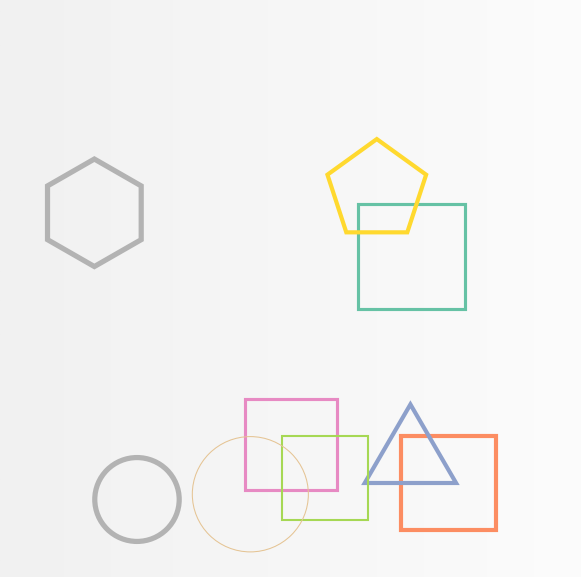[{"shape": "square", "thickness": 1.5, "radius": 0.46, "center": [0.708, 0.555]}, {"shape": "square", "thickness": 2, "radius": 0.41, "center": [0.771, 0.162]}, {"shape": "triangle", "thickness": 2, "radius": 0.45, "center": [0.706, 0.208]}, {"shape": "square", "thickness": 1.5, "radius": 0.4, "center": [0.501, 0.23]}, {"shape": "square", "thickness": 1, "radius": 0.37, "center": [0.559, 0.171]}, {"shape": "pentagon", "thickness": 2, "radius": 0.45, "center": [0.648, 0.669]}, {"shape": "circle", "thickness": 0.5, "radius": 0.5, "center": [0.431, 0.143]}, {"shape": "circle", "thickness": 2.5, "radius": 0.36, "center": [0.236, 0.134]}, {"shape": "hexagon", "thickness": 2.5, "radius": 0.47, "center": [0.162, 0.631]}]